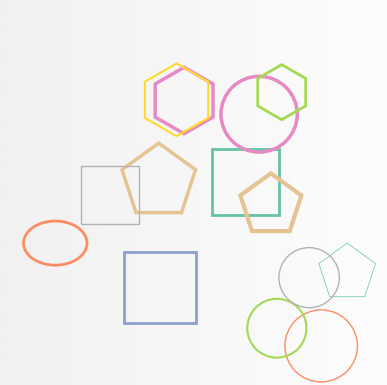[{"shape": "square", "thickness": 2, "radius": 0.43, "center": [0.634, 0.528]}, {"shape": "pentagon", "thickness": 0.5, "radius": 0.38, "center": [0.896, 0.292]}, {"shape": "circle", "thickness": 1, "radius": 0.47, "center": [0.829, 0.102]}, {"shape": "oval", "thickness": 2, "radius": 0.41, "center": [0.143, 0.369]}, {"shape": "square", "thickness": 2, "radius": 0.46, "center": [0.414, 0.254]}, {"shape": "hexagon", "thickness": 2.5, "radius": 0.43, "center": [0.475, 0.739]}, {"shape": "circle", "thickness": 2.5, "radius": 0.49, "center": [0.669, 0.703]}, {"shape": "circle", "thickness": 1.5, "radius": 0.38, "center": [0.714, 0.148]}, {"shape": "hexagon", "thickness": 2, "radius": 0.36, "center": [0.727, 0.761]}, {"shape": "hexagon", "thickness": 1.5, "radius": 0.47, "center": [0.456, 0.741]}, {"shape": "pentagon", "thickness": 2.5, "radius": 0.5, "center": [0.41, 0.528]}, {"shape": "pentagon", "thickness": 3, "radius": 0.41, "center": [0.699, 0.467]}, {"shape": "circle", "thickness": 1, "radius": 0.39, "center": [0.798, 0.279]}, {"shape": "square", "thickness": 1, "radius": 0.38, "center": [0.284, 0.494]}]